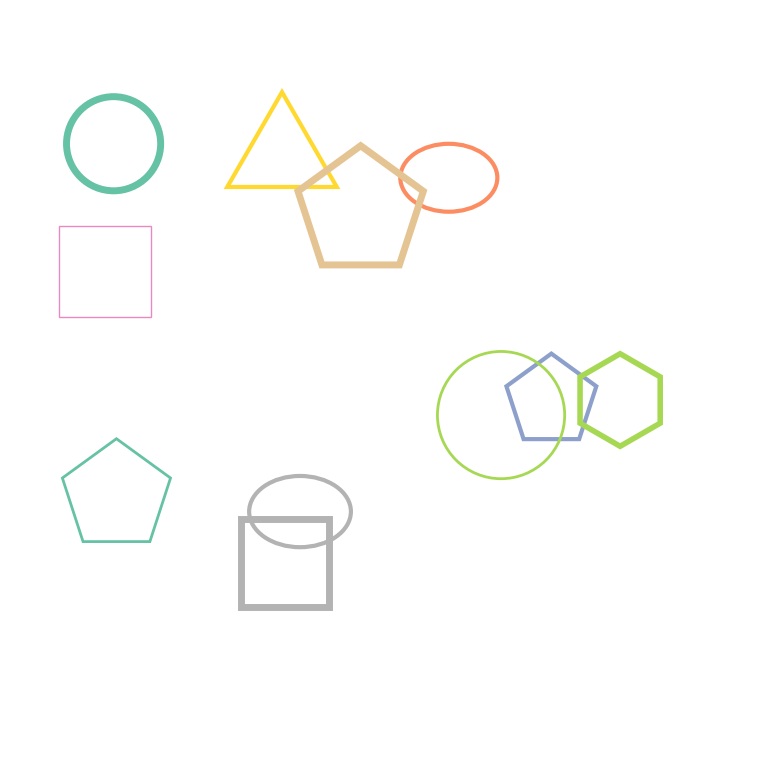[{"shape": "pentagon", "thickness": 1, "radius": 0.37, "center": [0.151, 0.356]}, {"shape": "circle", "thickness": 2.5, "radius": 0.31, "center": [0.148, 0.813]}, {"shape": "oval", "thickness": 1.5, "radius": 0.32, "center": [0.583, 0.769]}, {"shape": "pentagon", "thickness": 1.5, "radius": 0.31, "center": [0.716, 0.479]}, {"shape": "square", "thickness": 0.5, "radius": 0.3, "center": [0.136, 0.647]}, {"shape": "circle", "thickness": 1, "radius": 0.41, "center": [0.651, 0.461]}, {"shape": "hexagon", "thickness": 2, "radius": 0.3, "center": [0.805, 0.481]}, {"shape": "triangle", "thickness": 1.5, "radius": 0.41, "center": [0.366, 0.798]}, {"shape": "pentagon", "thickness": 2.5, "radius": 0.43, "center": [0.468, 0.725]}, {"shape": "oval", "thickness": 1.5, "radius": 0.33, "center": [0.39, 0.336]}, {"shape": "square", "thickness": 2.5, "radius": 0.29, "center": [0.37, 0.269]}]